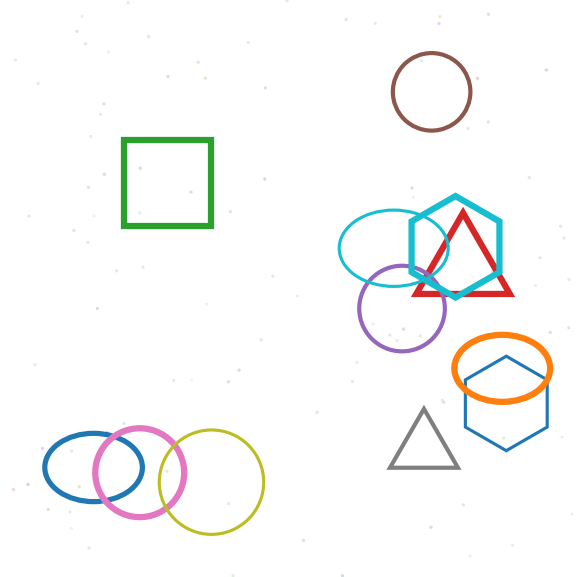[{"shape": "hexagon", "thickness": 1.5, "radius": 0.41, "center": [0.877, 0.301]}, {"shape": "oval", "thickness": 2.5, "radius": 0.42, "center": [0.162, 0.19]}, {"shape": "oval", "thickness": 3, "radius": 0.41, "center": [0.87, 0.361]}, {"shape": "square", "thickness": 3, "radius": 0.37, "center": [0.29, 0.682]}, {"shape": "triangle", "thickness": 3, "radius": 0.47, "center": [0.802, 0.537]}, {"shape": "circle", "thickness": 2, "radius": 0.37, "center": [0.696, 0.465]}, {"shape": "circle", "thickness": 2, "radius": 0.34, "center": [0.747, 0.84]}, {"shape": "circle", "thickness": 3, "radius": 0.38, "center": [0.242, 0.181]}, {"shape": "triangle", "thickness": 2, "radius": 0.34, "center": [0.734, 0.223]}, {"shape": "circle", "thickness": 1.5, "radius": 0.45, "center": [0.366, 0.164]}, {"shape": "oval", "thickness": 1.5, "radius": 0.47, "center": [0.682, 0.569]}, {"shape": "hexagon", "thickness": 3, "radius": 0.44, "center": [0.789, 0.572]}]